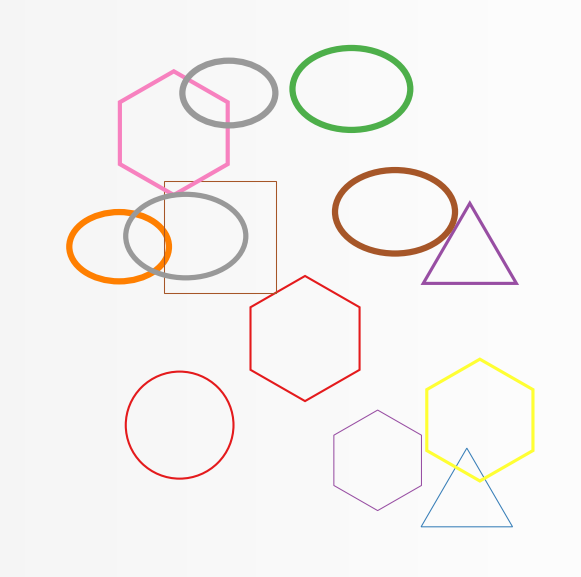[{"shape": "circle", "thickness": 1, "radius": 0.46, "center": [0.309, 0.263]}, {"shape": "hexagon", "thickness": 1, "radius": 0.54, "center": [0.525, 0.413]}, {"shape": "triangle", "thickness": 0.5, "radius": 0.45, "center": [0.803, 0.132]}, {"shape": "oval", "thickness": 3, "radius": 0.51, "center": [0.605, 0.845]}, {"shape": "triangle", "thickness": 1.5, "radius": 0.46, "center": [0.808, 0.555]}, {"shape": "hexagon", "thickness": 0.5, "radius": 0.44, "center": [0.65, 0.202]}, {"shape": "oval", "thickness": 3, "radius": 0.43, "center": [0.205, 0.572]}, {"shape": "hexagon", "thickness": 1.5, "radius": 0.53, "center": [0.826, 0.272]}, {"shape": "square", "thickness": 0.5, "radius": 0.48, "center": [0.379, 0.589]}, {"shape": "oval", "thickness": 3, "radius": 0.52, "center": [0.68, 0.632]}, {"shape": "hexagon", "thickness": 2, "radius": 0.54, "center": [0.299, 0.769]}, {"shape": "oval", "thickness": 2.5, "radius": 0.52, "center": [0.32, 0.59]}, {"shape": "oval", "thickness": 3, "radius": 0.4, "center": [0.394, 0.838]}]